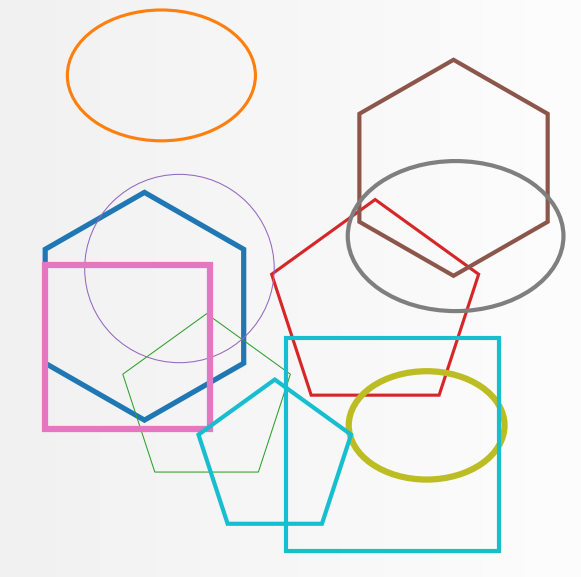[{"shape": "hexagon", "thickness": 2.5, "radius": 0.99, "center": [0.249, 0.469]}, {"shape": "oval", "thickness": 1.5, "radius": 0.81, "center": [0.278, 0.869]}, {"shape": "pentagon", "thickness": 0.5, "radius": 0.76, "center": [0.355, 0.304]}, {"shape": "pentagon", "thickness": 1.5, "radius": 0.94, "center": [0.645, 0.466]}, {"shape": "circle", "thickness": 0.5, "radius": 0.82, "center": [0.309, 0.534]}, {"shape": "hexagon", "thickness": 2, "radius": 0.94, "center": [0.78, 0.709]}, {"shape": "square", "thickness": 3, "radius": 0.71, "center": [0.22, 0.398]}, {"shape": "oval", "thickness": 2, "radius": 0.93, "center": [0.784, 0.59]}, {"shape": "oval", "thickness": 3, "radius": 0.67, "center": [0.734, 0.263]}, {"shape": "pentagon", "thickness": 2, "radius": 0.69, "center": [0.473, 0.204]}, {"shape": "square", "thickness": 2, "radius": 0.92, "center": [0.675, 0.229]}]